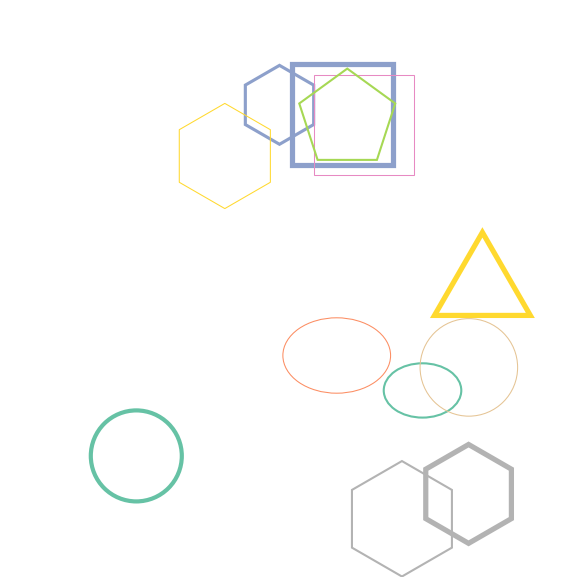[{"shape": "circle", "thickness": 2, "radius": 0.39, "center": [0.236, 0.21]}, {"shape": "oval", "thickness": 1, "radius": 0.34, "center": [0.732, 0.323]}, {"shape": "oval", "thickness": 0.5, "radius": 0.47, "center": [0.583, 0.384]}, {"shape": "hexagon", "thickness": 1.5, "radius": 0.34, "center": [0.484, 0.818]}, {"shape": "square", "thickness": 2.5, "radius": 0.44, "center": [0.594, 0.8]}, {"shape": "square", "thickness": 0.5, "radius": 0.43, "center": [0.63, 0.783]}, {"shape": "pentagon", "thickness": 1, "radius": 0.44, "center": [0.601, 0.793]}, {"shape": "hexagon", "thickness": 0.5, "radius": 0.46, "center": [0.389, 0.729]}, {"shape": "triangle", "thickness": 2.5, "radius": 0.48, "center": [0.835, 0.501]}, {"shape": "circle", "thickness": 0.5, "radius": 0.42, "center": [0.812, 0.363]}, {"shape": "hexagon", "thickness": 1, "radius": 0.5, "center": [0.696, 0.101]}, {"shape": "hexagon", "thickness": 2.5, "radius": 0.43, "center": [0.811, 0.144]}]